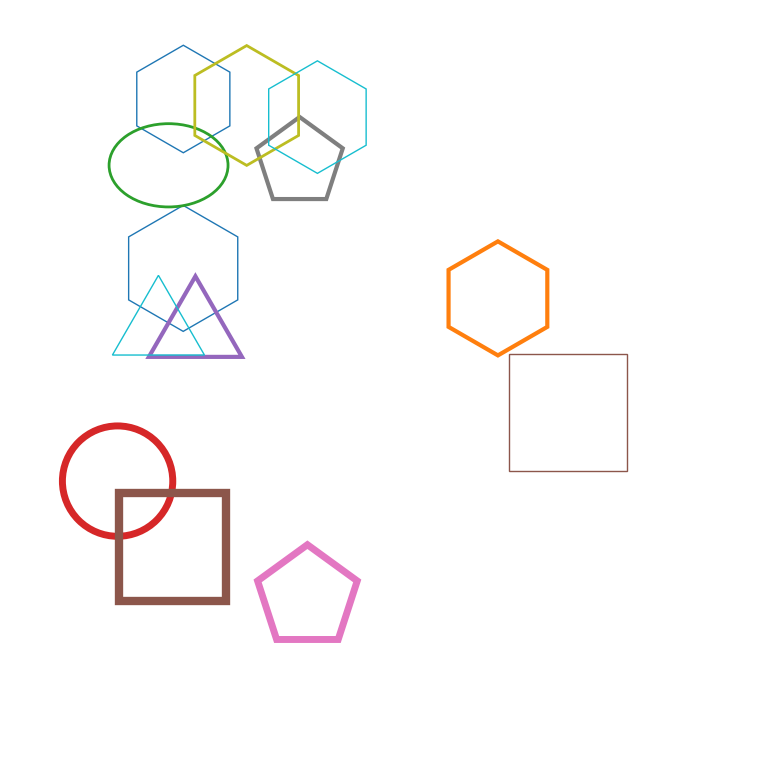[{"shape": "hexagon", "thickness": 0.5, "radius": 0.35, "center": [0.238, 0.871]}, {"shape": "hexagon", "thickness": 0.5, "radius": 0.41, "center": [0.238, 0.651]}, {"shape": "hexagon", "thickness": 1.5, "radius": 0.37, "center": [0.647, 0.612]}, {"shape": "oval", "thickness": 1, "radius": 0.39, "center": [0.219, 0.785]}, {"shape": "circle", "thickness": 2.5, "radius": 0.36, "center": [0.153, 0.375]}, {"shape": "triangle", "thickness": 1.5, "radius": 0.35, "center": [0.254, 0.571]}, {"shape": "square", "thickness": 0.5, "radius": 0.38, "center": [0.738, 0.464]}, {"shape": "square", "thickness": 3, "radius": 0.35, "center": [0.224, 0.29]}, {"shape": "pentagon", "thickness": 2.5, "radius": 0.34, "center": [0.399, 0.225]}, {"shape": "pentagon", "thickness": 1.5, "radius": 0.29, "center": [0.389, 0.789]}, {"shape": "hexagon", "thickness": 1, "radius": 0.39, "center": [0.32, 0.863]}, {"shape": "hexagon", "thickness": 0.5, "radius": 0.37, "center": [0.412, 0.848]}, {"shape": "triangle", "thickness": 0.5, "radius": 0.34, "center": [0.206, 0.573]}]